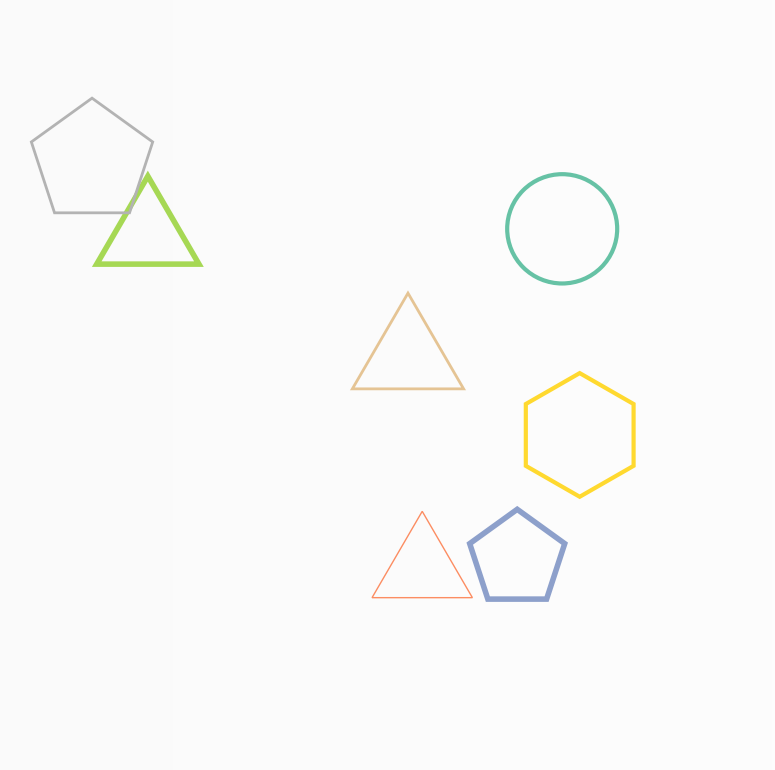[{"shape": "circle", "thickness": 1.5, "radius": 0.35, "center": [0.725, 0.703]}, {"shape": "triangle", "thickness": 0.5, "radius": 0.37, "center": [0.545, 0.261]}, {"shape": "pentagon", "thickness": 2, "radius": 0.32, "center": [0.667, 0.274]}, {"shape": "triangle", "thickness": 2, "radius": 0.38, "center": [0.191, 0.695]}, {"shape": "hexagon", "thickness": 1.5, "radius": 0.4, "center": [0.748, 0.435]}, {"shape": "triangle", "thickness": 1, "radius": 0.41, "center": [0.526, 0.536]}, {"shape": "pentagon", "thickness": 1, "radius": 0.41, "center": [0.119, 0.79]}]